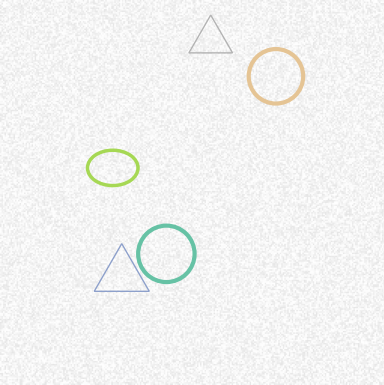[{"shape": "circle", "thickness": 3, "radius": 0.37, "center": [0.432, 0.341]}, {"shape": "triangle", "thickness": 1, "radius": 0.41, "center": [0.316, 0.285]}, {"shape": "oval", "thickness": 2.5, "radius": 0.33, "center": [0.293, 0.564]}, {"shape": "circle", "thickness": 3, "radius": 0.35, "center": [0.717, 0.802]}, {"shape": "triangle", "thickness": 1, "radius": 0.33, "center": [0.547, 0.895]}]